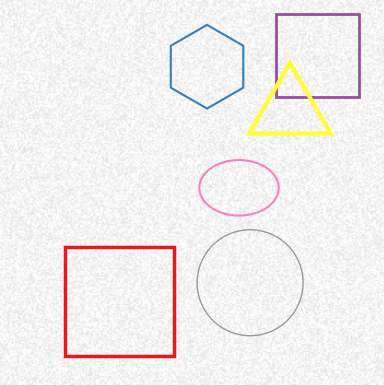[{"shape": "square", "thickness": 2.5, "radius": 0.71, "center": [0.31, 0.217]}, {"shape": "hexagon", "thickness": 1.5, "radius": 0.54, "center": [0.538, 0.827]}, {"shape": "square", "thickness": 2, "radius": 0.54, "center": [0.824, 0.855]}, {"shape": "triangle", "thickness": 3, "radius": 0.61, "center": [0.753, 0.714]}, {"shape": "oval", "thickness": 1.5, "radius": 0.52, "center": [0.621, 0.512]}, {"shape": "circle", "thickness": 1, "radius": 0.69, "center": [0.65, 0.266]}]